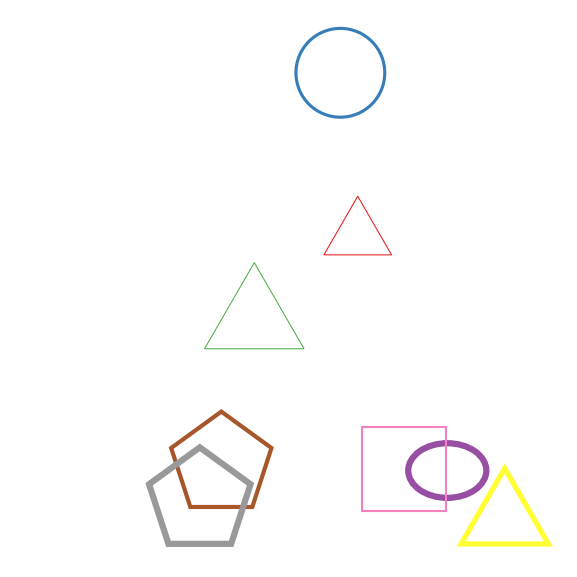[{"shape": "triangle", "thickness": 0.5, "radius": 0.34, "center": [0.619, 0.592]}, {"shape": "circle", "thickness": 1.5, "radius": 0.38, "center": [0.589, 0.873]}, {"shape": "triangle", "thickness": 0.5, "radius": 0.5, "center": [0.44, 0.445]}, {"shape": "oval", "thickness": 3, "radius": 0.34, "center": [0.775, 0.184]}, {"shape": "triangle", "thickness": 2.5, "radius": 0.44, "center": [0.874, 0.101]}, {"shape": "pentagon", "thickness": 2, "radius": 0.46, "center": [0.383, 0.195]}, {"shape": "square", "thickness": 1, "radius": 0.36, "center": [0.7, 0.186]}, {"shape": "pentagon", "thickness": 3, "radius": 0.46, "center": [0.346, 0.132]}]